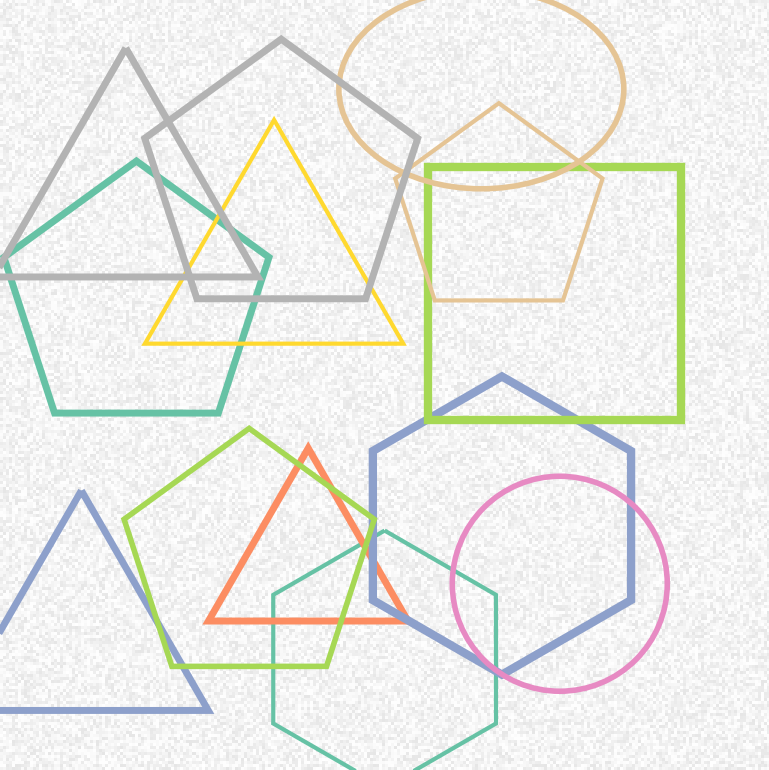[{"shape": "hexagon", "thickness": 1.5, "radius": 0.84, "center": [0.5, 0.144]}, {"shape": "pentagon", "thickness": 2.5, "radius": 0.9, "center": [0.177, 0.61]}, {"shape": "triangle", "thickness": 2.5, "radius": 0.75, "center": [0.4, 0.268]}, {"shape": "hexagon", "thickness": 3, "radius": 0.97, "center": [0.652, 0.317]}, {"shape": "triangle", "thickness": 2.5, "radius": 0.95, "center": [0.106, 0.172]}, {"shape": "circle", "thickness": 2, "radius": 0.7, "center": [0.727, 0.242]}, {"shape": "pentagon", "thickness": 2, "radius": 0.85, "center": [0.324, 0.273]}, {"shape": "square", "thickness": 3, "radius": 0.82, "center": [0.72, 0.619]}, {"shape": "triangle", "thickness": 1.5, "radius": 0.97, "center": [0.356, 0.651]}, {"shape": "oval", "thickness": 2, "radius": 0.93, "center": [0.625, 0.884]}, {"shape": "pentagon", "thickness": 1.5, "radius": 0.71, "center": [0.648, 0.724]}, {"shape": "pentagon", "thickness": 2.5, "radius": 0.93, "center": [0.365, 0.763]}, {"shape": "triangle", "thickness": 2.5, "radius": 0.99, "center": [0.163, 0.739]}]